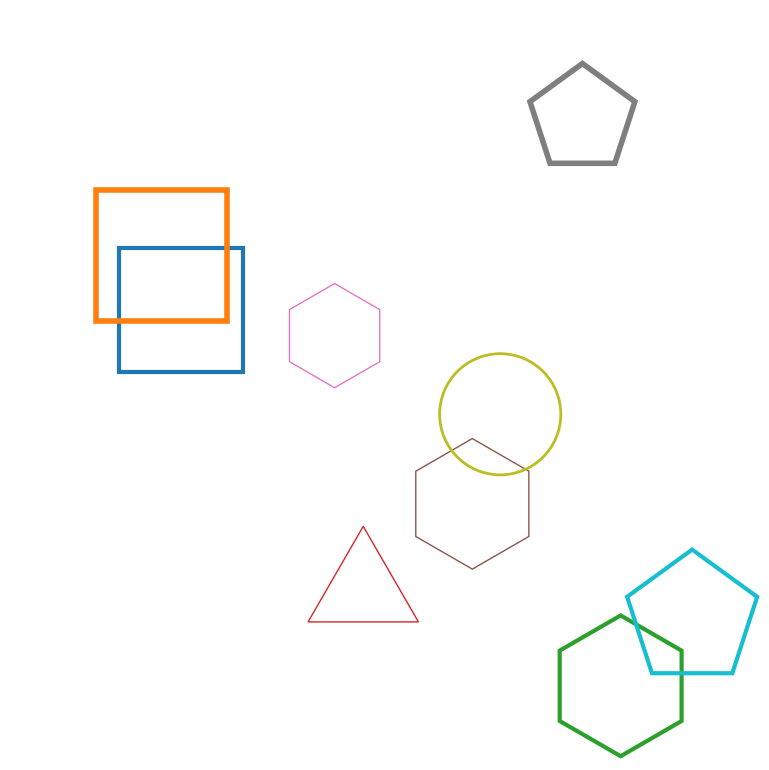[{"shape": "square", "thickness": 1.5, "radius": 0.4, "center": [0.235, 0.597]}, {"shape": "square", "thickness": 2, "radius": 0.42, "center": [0.21, 0.668]}, {"shape": "hexagon", "thickness": 1.5, "radius": 0.46, "center": [0.806, 0.109]}, {"shape": "triangle", "thickness": 0.5, "radius": 0.41, "center": [0.472, 0.234]}, {"shape": "hexagon", "thickness": 0.5, "radius": 0.42, "center": [0.613, 0.346]}, {"shape": "hexagon", "thickness": 0.5, "radius": 0.34, "center": [0.435, 0.564]}, {"shape": "pentagon", "thickness": 2, "radius": 0.36, "center": [0.756, 0.846]}, {"shape": "circle", "thickness": 1, "radius": 0.39, "center": [0.65, 0.462]}, {"shape": "pentagon", "thickness": 1.5, "radius": 0.44, "center": [0.899, 0.197]}]